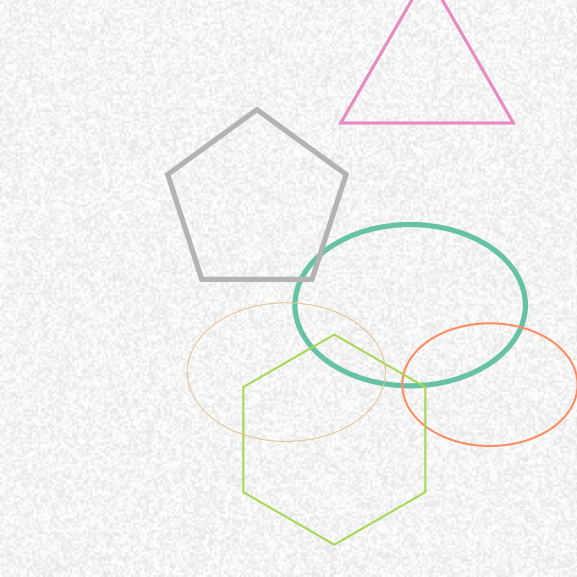[{"shape": "oval", "thickness": 2.5, "radius": 1.0, "center": [0.71, 0.471]}, {"shape": "oval", "thickness": 1, "radius": 0.76, "center": [0.848, 0.333]}, {"shape": "triangle", "thickness": 1.5, "radius": 0.86, "center": [0.74, 0.872]}, {"shape": "hexagon", "thickness": 1, "radius": 0.91, "center": [0.579, 0.238]}, {"shape": "oval", "thickness": 0.5, "radius": 0.86, "center": [0.496, 0.355]}, {"shape": "pentagon", "thickness": 2.5, "radius": 0.81, "center": [0.445, 0.647]}]